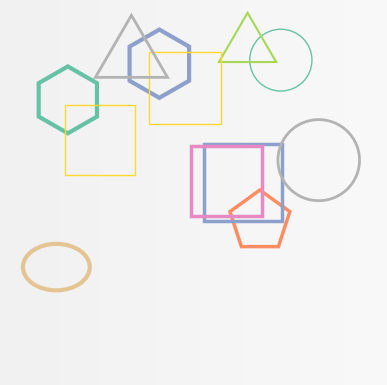[{"shape": "hexagon", "thickness": 3, "radius": 0.43, "center": [0.175, 0.741]}, {"shape": "circle", "thickness": 1, "radius": 0.4, "center": [0.725, 0.844]}, {"shape": "pentagon", "thickness": 2.5, "radius": 0.41, "center": [0.671, 0.425]}, {"shape": "square", "thickness": 2.5, "radius": 0.5, "center": [0.628, 0.526]}, {"shape": "hexagon", "thickness": 3, "radius": 0.44, "center": [0.411, 0.835]}, {"shape": "square", "thickness": 2.5, "radius": 0.46, "center": [0.584, 0.53]}, {"shape": "triangle", "thickness": 1.5, "radius": 0.43, "center": [0.639, 0.882]}, {"shape": "square", "thickness": 1, "radius": 0.46, "center": [0.477, 0.771]}, {"shape": "square", "thickness": 1, "radius": 0.45, "center": [0.258, 0.636]}, {"shape": "oval", "thickness": 3, "radius": 0.43, "center": [0.145, 0.306]}, {"shape": "triangle", "thickness": 2, "radius": 0.54, "center": [0.339, 0.853]}, {"shape": "circle", "thickness": 2, "radius": 0.53, "center": [0.823, 0.584]}]